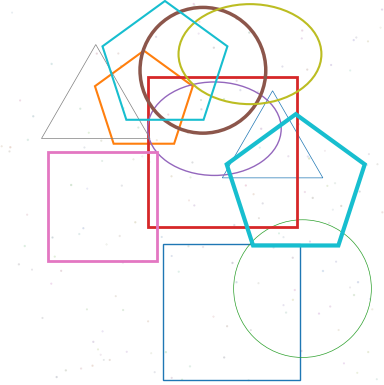[{"shape": "triangle", "thickness": 0.5, "radius": 0.75, "center": [0.708, 0.613]}, {"shape": "square", "thickness": 1, "radius": 0.89, "center": [0.601, 0.189]}, {"shape": "pentagon", "thickness": 1.5, "radius": 0.67, "center": [0.374, 0.735]}, {"shape": "circle", "thickness": 0.5, "radius": 0.89, "center": [0.786, 0.25]}, {"shape": "square", "thickness": 2, "radius": 0.97, "center": [0.579, 0.605]}, {"shape": "oval", "thickness": 1, "radius": 0.87, "center": [0.557, 0.666]}, {"shape": "circle", "thickness": 2.5, "radius": 0.82, "center": [0.527, 0.817]}, {"shape": "square", "thickness": 2, "radius": 0.71, "center": [0.266, 0.463]}, {"shape": "triangle", "thickness": 0.5, "radius": 0.81, "center": [0.249, 0.722]}, {"shape": "oval", "thickness": 1.5, "radius": 0.93, "center": [0.649, 0.859]}, {"shape": "pentagon", "thickness": 1.5, "radius": 0.85, "center": [0.428, 0.827]}, {"shape": "pentagon", "thickness": 3, "radius": 0.94, "center": [0.768, 0.515]}]